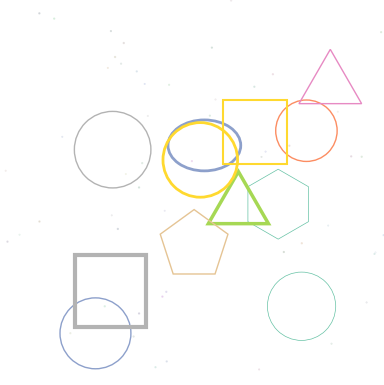[{"shape": "circle", "thickness": 0.5, "radius": 0.44, "center": [0.783, 0.205]}, {"shape": "hexagon", "thickness": 0.5, "radius": 0.45, "center": [0.723, 0.47]}, {"shape": "circle", "thickness": 1, "radius": 0.4, "center": [0.796, 0.66]}, {"shape": "oval", "thickness": 2, "radius": 0.47, "center": [0.531, 0.622]}, {"shape": "circle", "thickness": 1, "radius": 0.46, "center": [0.248, 0.134]}, {"shape": "triangle", "thickness": 1, "radius": 0.47, "center": [0.858, 0.778]}, {"shape": "triangle", "thickness": 2.5, "radius": 0.45, "center": [0.619, 0.464]}, {"shape": "circle", "thickness": 2, "radius": 0.48, "center": [0.52, 0.585]}, {"shape": "square", "thickness": 1.5, "radius": 0.42, "center": [0.662, 0.656]}, {"shape": "pentagon", "thickness": 1, "radius": 0.46, "center": [0.504, 0.363]}, {"shape": "square", "thickness": 3, "radius": 0.46, "center": [0.286, 0.244]}, {"shape": "circle", "thickness": 1, "radius": 0.5, "center": [0.293, 0.611]}]